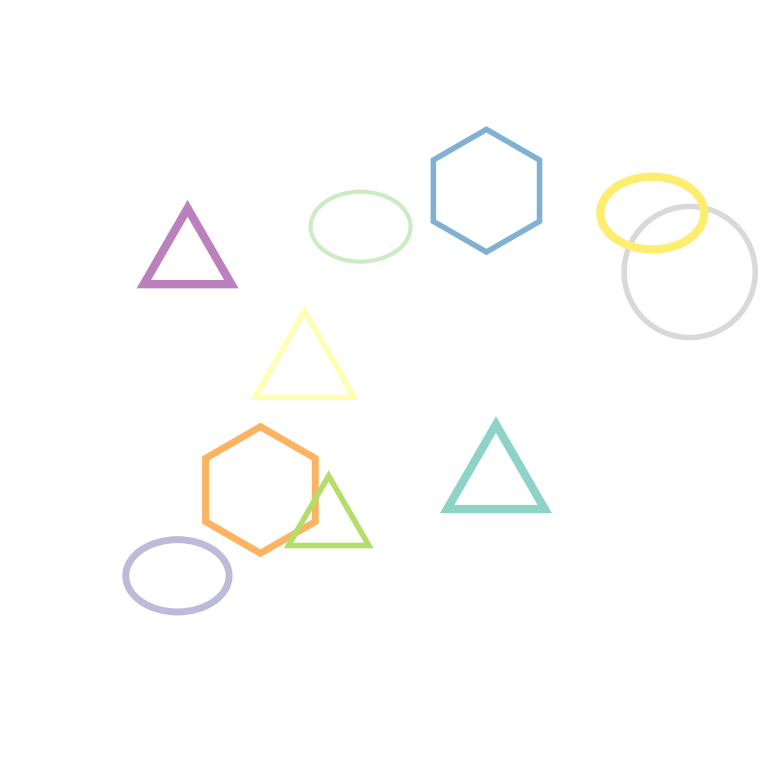[{"shape": "triangle", "thickness": 3, "radius": 0.37, "center": [0.644, 0.375]}, {"shape": "triangle", "thickness": 2, "radius": 0.37, "center": [0.395, 0.521]}, {"shape": "oval", "thickness": 2.5, "radius": 0.34, "center": [0.23, 0.252]}, {"shape": "hexagon", "thickness": 2, "radius": 0.4, "center": [0.632, 0.752]}, {"shape": "hexagon", "thickness": 2.5, "radius": 0.41, "center": [0.338, 0.364]}, {"shape": "triangle", "thickness": 2, "radius": 0.3, "center": [0.427, 0.322]}, {"shape": "circle", "thickness": 2, "radius": 0.43, "center": [0.896, 0.647]}, {"shape": "triangle", "thickness": 3, "radius": 0.33, "center": [0.244, 0.664]}, {"shape": "oval", "thickness": 1.5, "radius": 0.32, "center": [0.468, 0.706]}, {"shape": "oval", "thickness": 3, "radius": 0.34, "center": [0.847, 0.723]}]